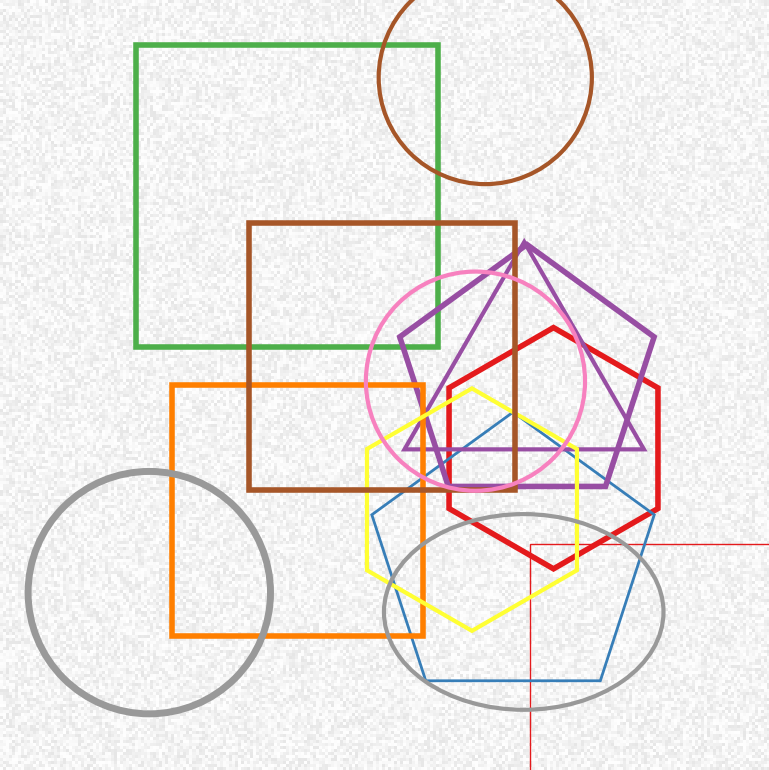[{"shape": "square", "thickness": 0.5, "radius": 0.91, "center": [0.871, 0.111]}, {"shape": "hexagon", "thickness": 2, "radius": 0.78, "center": [0.719, 0.418]}, {"shape": "pentagon", "thickness": 1, "radius": 0.96, "center": [0.666, 0.272]}, {"shape": "square", "thickness": 2, "radius": 0.98, "center": [0.373, 0.745]}, {"shape": "pentagon", "thickness": 2, "radius": 0.87, "center": [0.684, 0.509]}, {"shape": "triangle", "thickness": 1.5, "radius": 0.9, "center": [0.681, 0.506]}, {"shape": "square", "thickness": 2, "radius": 0.82, "center": [0.387, 0.337]}, {"shape": "hexagon", "thickness": 1.5, "radius": 0.79, "center": [0.613, 0.338]}, {"shape": "circle", "thickness": 1.5, "radius": 0.69, "center": [0.63, 0.899]}, {"shape": "square", "thickness": 2, "radius": 0.87, "center": [0.496, 0.537]}, {"shape": "circle", "thickness": 1.5, "radius": 0.71, "center": [0.617, 0.505]}, {"shape": "oval", "thickness": 1.5, "radius": 0.91, "center": [0.68, 0.205]}, {"shape": "circle", "thickness": 2.5, "radius": 0.79, "center": [0.194, 0.23]}]